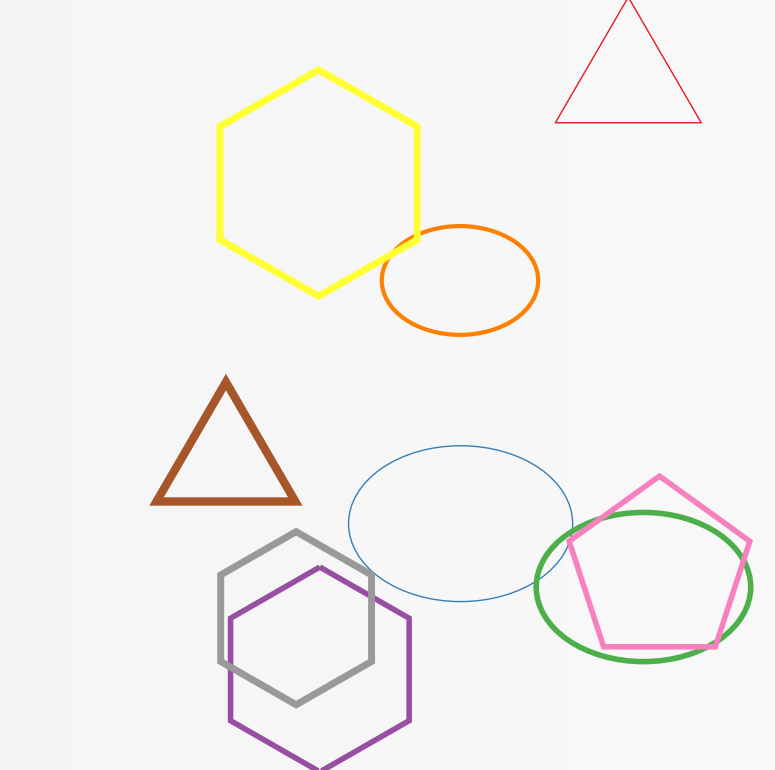[{"shape": "triangle", "thickness": 0.5, "radius": 0.54, "center": [0.811, 0.895]}, {"shape": "oval", "thickness": 0.5, "radius": 0.72, "center": [0.594, 0.32]}, {"shape": "oval", "thickness": 2, "radius": 0.69, "center": [0.83, 0.238]}, {"shape": "hexagon", "thickness": 2, "radius": 0.67, "center": [0.413, 0.131]}, {"shape": "oval", "thickness": 1.5, "radius": 0.5, "center": [0.594, 0.636]}, {"shape": "hexagon", "thickness": 2.5, "radius": 0.73, "center": [0.411, 0.762]}, {"shape": "triangle", "thickness": 3, "radius": 0.52, "center": [0.292, 0.4]}, {"shape": "pentagon", "thickness": 2, "radius": 0.61, "center": [0.851, 0.259]}, {"shape": "hexagon", "thickness": 2.5, "radius": 0.56, "center": [0.382, 0.197]}]